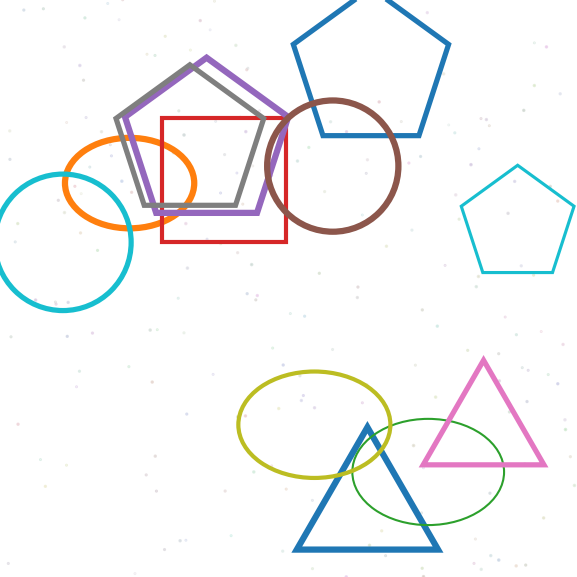[{"shape": "triangle", "thickness": 3, "radius": 0.71, "center": [0.636, 0.118]}, {"shape": "pentagon", "thickness": 2.5, "radius": 0.71, "center": [0.642, 0.879]}, {"shape": "oval", "thickness": 3, "radius": 0.56, "center": [0.224, 0.682]}, {"shape": "oval", "thickness": 1, "radius": 0.66, "center": [0.741, 0.182]}, {"shape": "square", "thickness": 2, "radius": 0.54, "center": [0.388, 0.688]}, {"shape": "pentagon", "thickness": 3, "radius": 0.74, "center": [0.358, 0.751]}, {"shape": "circle", "thickness": 3, "radius": 0.57, "center": [0.576, 0.712]}, {"shape": "triangle", "thickness": 2.5, "radius": 0.6, "center": [0.837, 0.255]}, {"shape": "pentagon", "thickness": 2.5, "radius": 0.67, "center": [0.329, 0.752]}, {"shape": "oval", "thickness": 2, "radius": 0.66, "center": [0.544, 0.264]}, {"shape": "circle", "thickness": 2.5, "radius": 0.59, "center": [0.109, 0.58]}, {"shape": "pentagon", "thickness": 1.5, "radius": 0.51, "center": [0.896, 0.61]}]